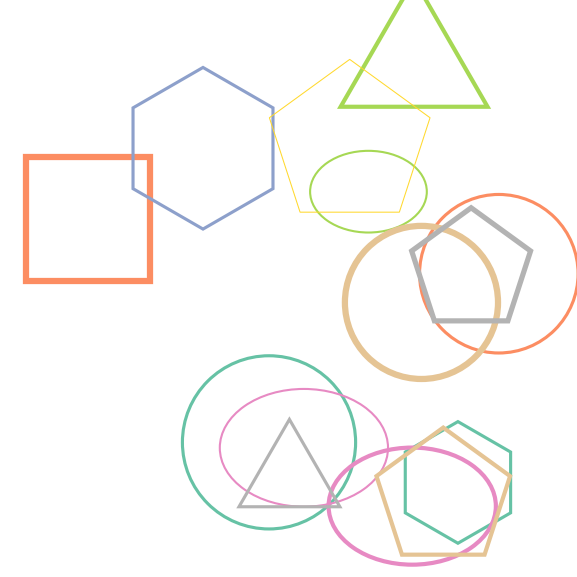[{"shape": "circle", "thickness": 1.5, "radius": 0.75, "center": [0.466, 0.233]}, {"shape": "hexagon", "thickness": 1.5, "radius": 0.53, "center": [0.793, 0.164]}, {"shape": "square", "thickness": 3, "radius": 0.54, "center": [0.152, 0.621]}, {"shape": "circle", "thickness": 1.5, "radius": 0.69, "center": [0.864, 0.525]}, {"shape": "hexagon", "thickness": 1.5, "radius": 0.7, "center": [0.352, 0.742]}, {"shape": "oval", "thickness": 1, "radius": 0.73, "center": [0.526, 0.224]}, {"shape": "oval", "thickness": 2, "radius": 0.72, "center": [0.714, 0.123]}, {"shape": "triangle", "thickness": 2, "radius": 0.73, "center": [0.717, 0.888]}, {"shape": "oval", "thickness": 1, "radius": 0.51, "center": [0.638, 0.667]}, {"shape": "pentagon", "thickness": 0.5, "radius": 0.73, "center": [0.606, 0.75]}, {"shape": "pentagon", "thickness": 2, "radius": 0.61, "center": [0.768, 0.137]}, {"shape": "circle", "thickness": 3, "radius": 0.66, "center": [0.73, 0.475]}, {"shape": "triangle", "thickness": 1.5, "radius": 0.5, "center": [0.501, 0.172]}, {"shape": "pentagon", "thickness": 2.5, "radius": 0.54, "center": [0.816, 0.531]}]